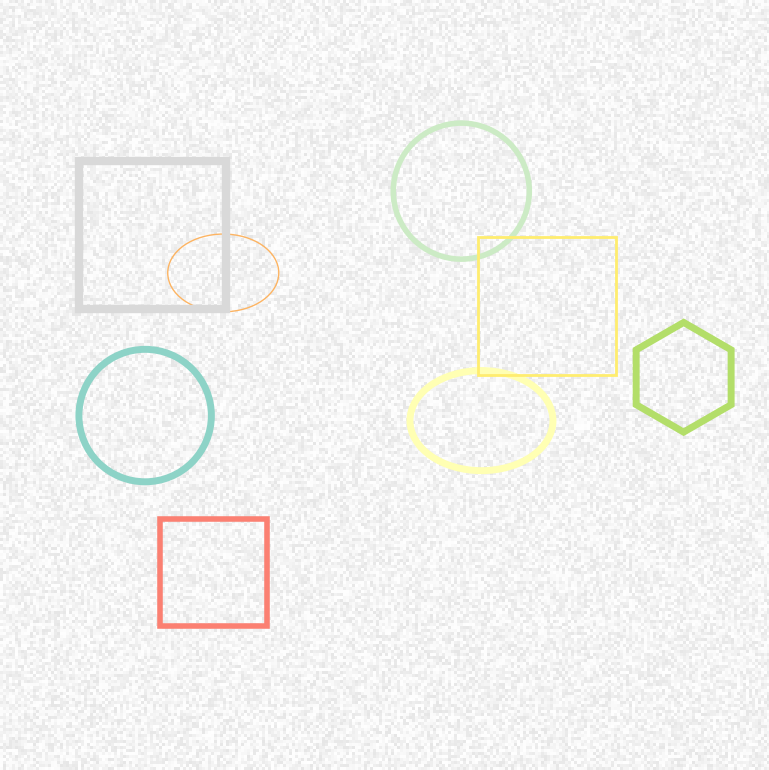[{"shape": "circle", "thickness": 2.5, "radius": 0.43, "center": [0.188, 0.46]}, {"shape": "oval", "thickness": 2.5, "radius": 0.46, "center": [0.625, 0.454]}, {"shape": "square", "thickness": 2, "radius": 0.35, "center": [0.277, 0.257]}, {"shape": "oval", "thickness": 0.5, "radius": 0.36, "center": [0.29, 0.646]}, {"shape": "hexagon", "thickness": 2.5, "radius": 0.36, "center": [0.888, 0.51]}, {"shape": "square", "thickness": 3, "radius": 0.48, "center": [0.198, 0.695]}, {"shape": "circle", "thickness": 2, "radius": 0.44, "center": [0.599, 0.752]}, {"shape": "square", "thickness": 1, "radius": 0.45, "center": [0.71, 0.603]}]